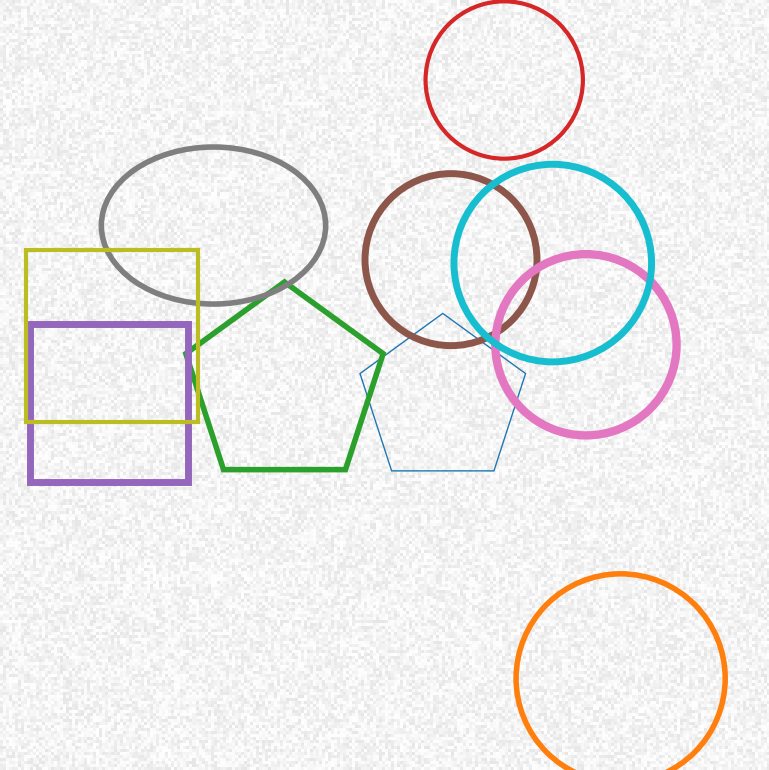[{"shape": "pentagon", "thickness": 0.5, "radius": 0.57, "center": [0.575, 0.48]}, {"shape": "circle", "thickness": 2, "radius": 0.68, "center": [0.806, 0.119]}, {"shape": "pentagon", "thickness": 2, "radius": 0.67, "center": [0.369, 0.499]}, {"shape": "circle", "thickness": 1.5, "radius": 0.51, "center": [0.655, 0.896]}, {"shape": "square", "thickness": 2.5, "radius": 0.51, "center": [0.142, 0.477]}, {"shape": "circle", "thickness": 2.5, "radius": 0.56, "center": [0.586, 0.663]}, {"shape": "circle", "thickness": 3, "radius": 0.59, "center": [0.761, 0.552]}, {"shape": "oval", "thickness": 2, "radius": 0.73, "center": [0.277, 0.707]}, {"shape": "square", "thickness": 1.5, "radius": 0.56, "center": [0.146, 0.563]}, {"shape": "circle", "thickness": 2.5, "radius": 0.64, "center": [0.718, 0.658]}]